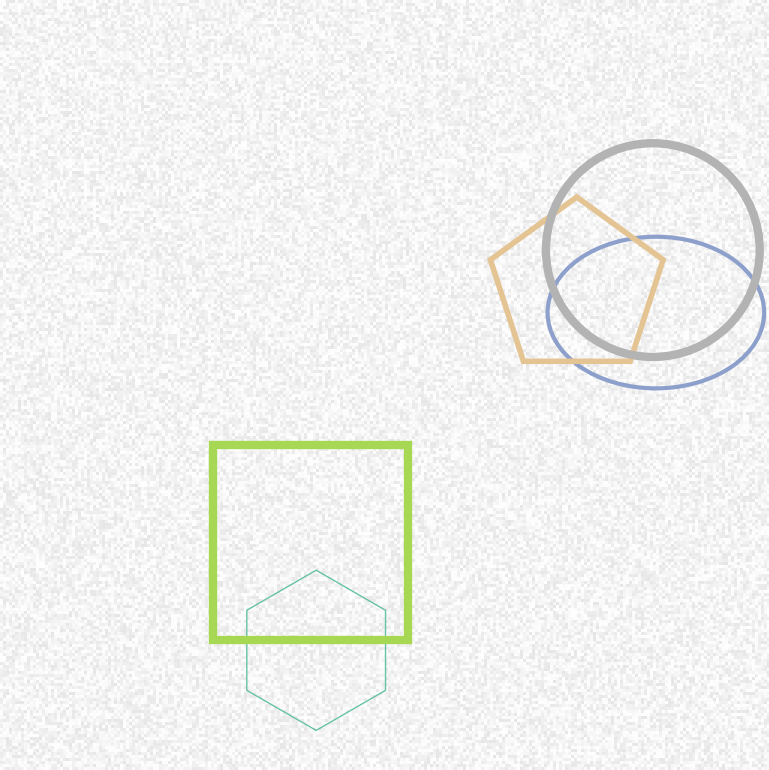[{"shape": "hexagon", "thickness": 0.5, "radius": 0.52, "center": [0.411, 0.155]}, {"shape": "oval", "thickness": 1.5, "radius": 0.7, "center": [0.852, 0.594]}, {"shape": "square", "thickness": 3, "radius": 0.63, "center": [0.403, 0.295]}, {"shape": "pentagon", "thickness": 2, "radius": 0.59, "center": [0.749, 0.626]}, {"shape": "circle", "thickness": 3, "radius": 0.69, "center": [0.848, 0.675]}]